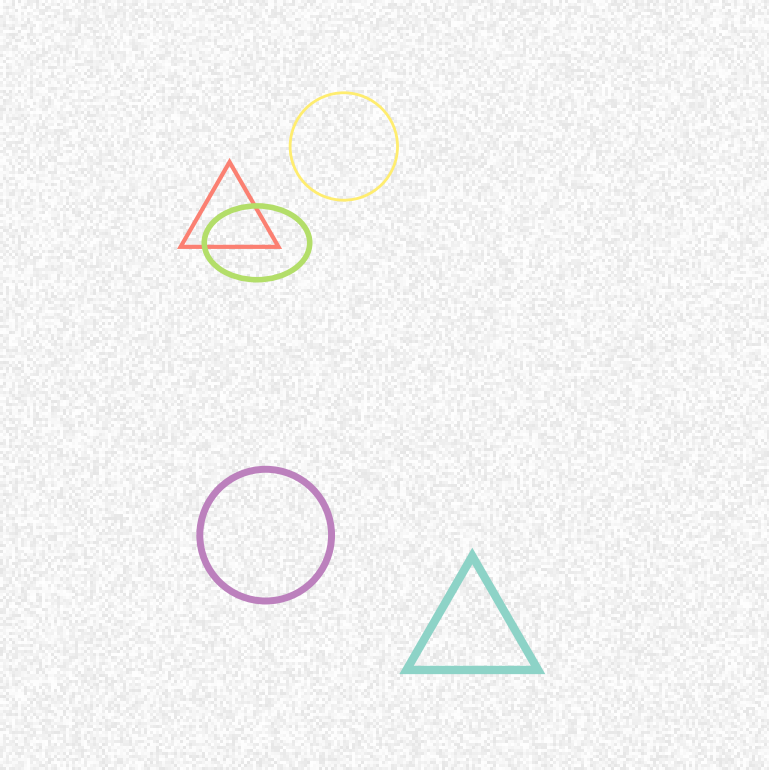[{"shape": "triangle", "thickness": 3, "radius": 0.49, "center": [0.613, 0.179]}, {"shape": "triangle", "thickness": 1.5, "radius": 0.37, "center": [0.298, 0.716]}, {"shape": "oval", "thickness": 2, "radius": 0.34, "center": [0.334, 0.685]}, {"shape": "circle", "thickness": 2.5, "radius": 0.43, "center": [0.345, 0.305]}, {"shape": "circle", "thickness": 1, "radius": 0.35, "center": [0.447, 0.81]}]